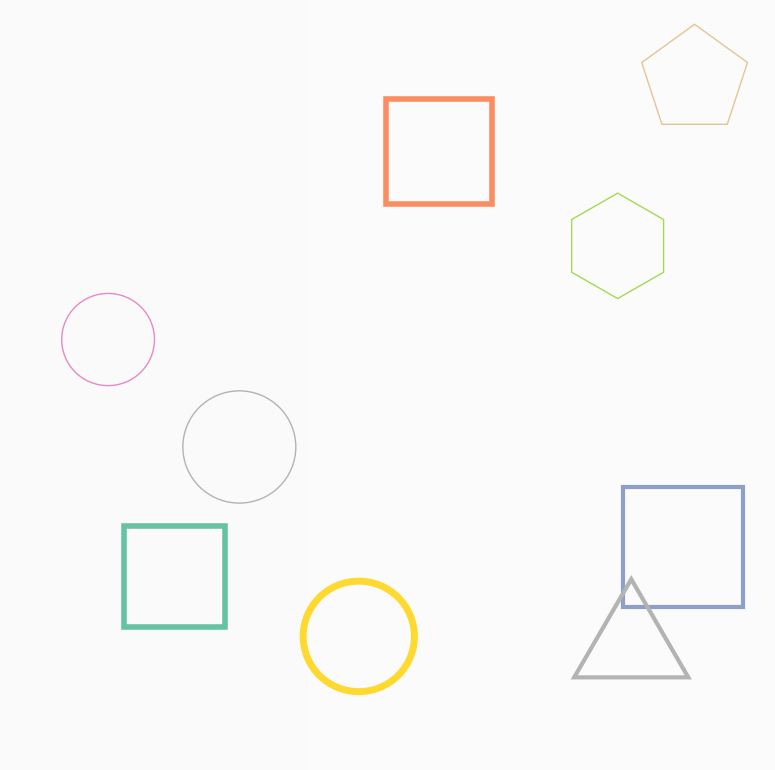[{"shape": "square", "thickness": 2, "radius": 0.33, "center": [0.225, 0.251]}, {"shape": "square", "thickness": 2, "radius": 0.34, "center": [0.566, 0.803]}, {"shape": "square", "thickness": 1.5, "radius": 0.39, "center": [0.882, 0.29]}, {"shape": "circle", "thickness": 0.5, "radius": 0.3, "center": [0.139, 0.559]}, {"shape": "hexagon", "thickness": 0.5, "radius": 0.34, "center": [0.797, 0.681]}, {"shape": "circle", "thickness": 2.5, "radius": 0.36, "center": [0.463, 0.174]}, {"shape": "pentagon", "thickness": 0.5, "radius": 0.36, "center": [0.896, 0.897]}, {"shape": "circle", "thickness": 0.5, "radius": 0.36, "center": [0.309, 0.42]}, {"shape": "triangle", "thickness": 1.5, "radius": 0.42, "center": [0.815, 0.163]}]